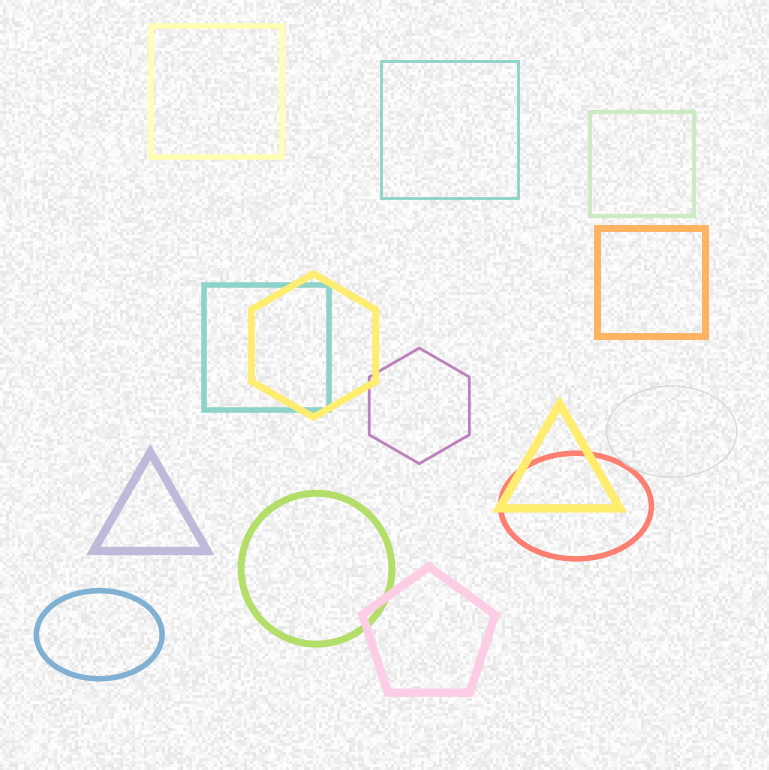[{"shape": "square", "thickness": 1, "radius": 0.45, "center": [0.584, 0.832]}, {"shape": "square", "thickness": 2, "radius": 0.4, "center": [0.346, 0.549]}, {"shape": "square", "thickness": 2, "radius": 0.42, "center": [0.281, 0.882]}, {"shape": "triangle", "thickness": 3, "radius": 0.43, "center": [0.195, 0.327]}, {"shape": "oval", "thickness": 2, "radius": 0.49, "center": [0.748, 0.343]}, {"shape": "oval", "thickness": 2, "radius": 0.41, "center": [0.129, 0.176]}, {"shape": "square", "thickness": 2.5, "radius": 0.35, "center": [0.846, 0.634]}, {"shape": "circle", "thickness": 2.5, "radius": 0.49, "center": [0.411, 0.261]}, {"shape": "pentagon", "thickness": 3, "radius": 0.45, "center": [0.557, 0.174]}, {"shape": "oval", "thickness": 0.5, "radius": 0.42, "center": [0.872, 0.439]}, {"shape": "hexagon", "thickness": 1, "radius": 0.38, "center": [0.545, 0.473]}, {"shape": "square", "thickness": 1.5, "radius": 0.34, "center": [0.834, 0.787]}, {"shape": "hexagon", "thickness": 2.5, "radius": 0.47, "center": [0.407, 0.551]}, {"shape": "triangle", "thickness": 3, "radius": 0.45, "center": [0.727, 0.385]}]